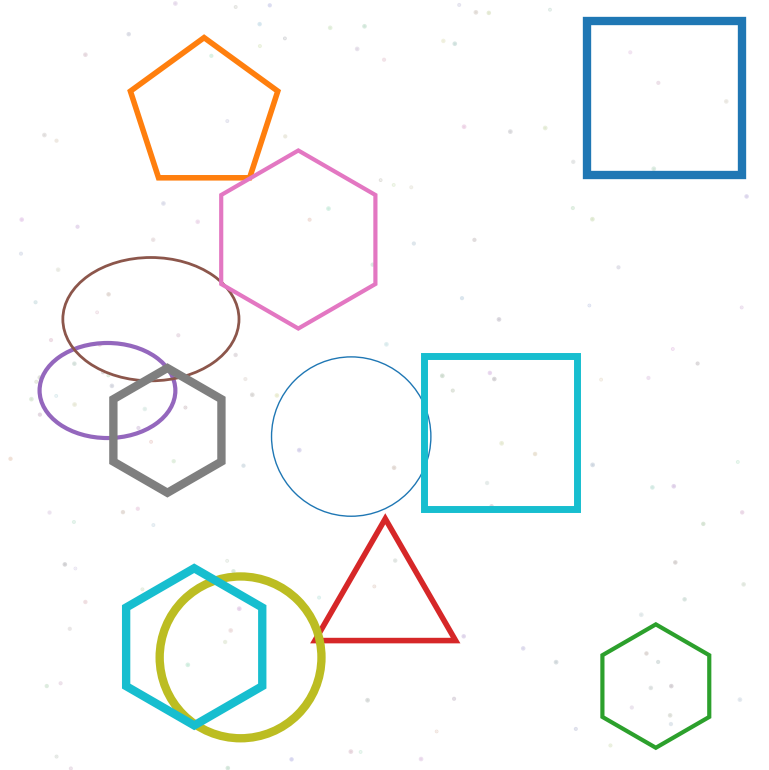[{"shape": "circle", "thickness": 0.5, "radius": 0.52, "center": [0.456, 0.433]}, {"shape": "square", "thickness": 3, "radius": 0.5, "center": [0.863, 0.872]}, {"shape": "pentagon", "thickness": 2, "radius": 0.5, "center": [0.265, 0.85]}, {"shape": "hexagon", "thickness": 1.5, "radius": 0.4, "center": [0.852, 0.109]}, {"shape": "triangle", "thickness": 2, "radius": 0.53, "center": [0.5, 0.221]}, {"shape": "oval", "thickness": 1.5, "radius": 0.44, "center": [0.14, 0.493]}, {"shape": "oval", "thickness": 1, "radius": 0.57, "center": [0.196, 0.586]}, {"shape": "hexagon", "thickness": 1.5, "radius": 0.58, "center": [0.387, 0.689]}, {"shape": "hexagon", "thickness": 3, "radius": 0.41, "center": [0.217, 0.441]}, {"shape": "circle", "thickness": 3, "radius": 0.53, "center": [0.312, 0.146]}, {"shape": "hexagon", "thickness": 3, "radius": 0.51, "center": [0.252, 0.16]}, {"shape": "square", "thickness": 2.5, "radius": 0.5, "center": [0.65, 0.438]}]